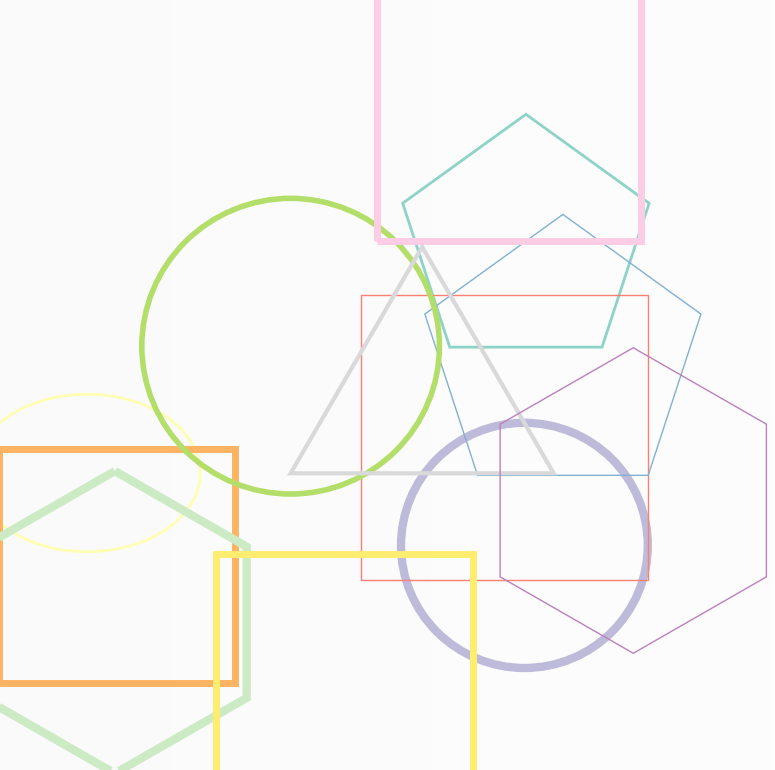[{"shape": "pentagon", "thickness": 1, "radius": 0.84, "center": [0.679, 0.684]}, {"shape": "oval", "thickness": 1, "radius": 0.73, "center": [0.112, 0.386]}, {"shape": "circle", "thickness": 3, "radius": 0.8, "center": [0.677, 0.292]}, {"shape": "square", "thickness": 0.5, "radius": 0.93, "center": [0.651, 0.432]}, {"shape": "pentagon", "thickness": 0.5, "radius": 0.94, "center": [0.726, 0.534]}, {"shape": "square", "thickness": 2.5, "radius": 0.76, "center": [0.151, 0.264]}, {"shape": "circle", "thickness": 2, "radius": 0.96, "center": [0.375, 0.55]}, {"shape": "square", "thickness": 2.5, "radius": 0.85, "center": [0.657, 0.857]}, {"shape": "triangle", "thickness": 1.5, "radius": 0.98, "center": [0.545, 0.483]}, {"shape": "hexagon", "thickness": 0.5, "radius": 0.99, "center": [0.817, 0.35]}, {"shape": "hexagon", "thickness": 3, "radius": 0.98, "center": [0.148, 0.192]}, {"shape": "square", "thickness": 2.5, "radius": 0.83, "center": [0.445, 0.114]}]